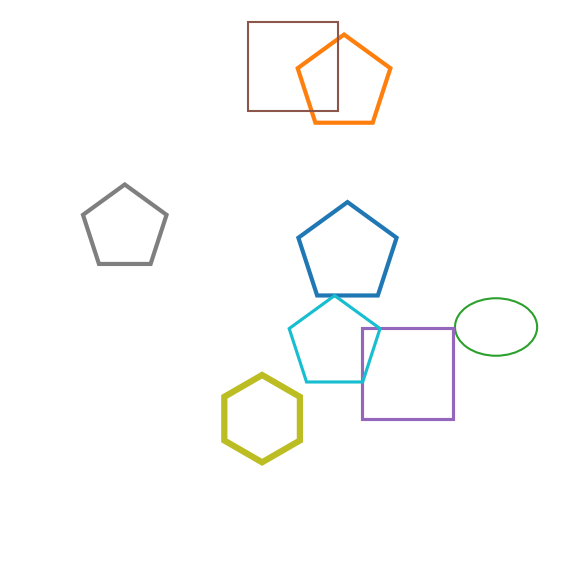[{"shape": "pentagon", "thickness": 2, "radius": 0.45, "center": [0.602, 0.56]}, {"shape": "pentagon", "thickness": 2, "radius": 0.42, "center": [0.596, 0.855]}, {"shape": "oval", "thickness": 1, "radius": 0.36, "center": [0.859, 0.433]}, {"shape": "square", "thickness": 1.5, "radius": 0.39, "center": [0.706, 0.352]}, {"shape": "square", "thickness": 1, "radius": 0.39, "center": [0.508, 0.884]}, {"shape": "pentagon", "thickness": 2, "radius": 0.38, "center": [0.216, 0.604]}, {"shape": "hexagon", "thickness": 3, "radius": 0.38, "center": [0.454, 0.274]}, {"shape": "pentagon", "thickness": 1.5, "radius": 0.41, "center": [0.579, 0.405]}]